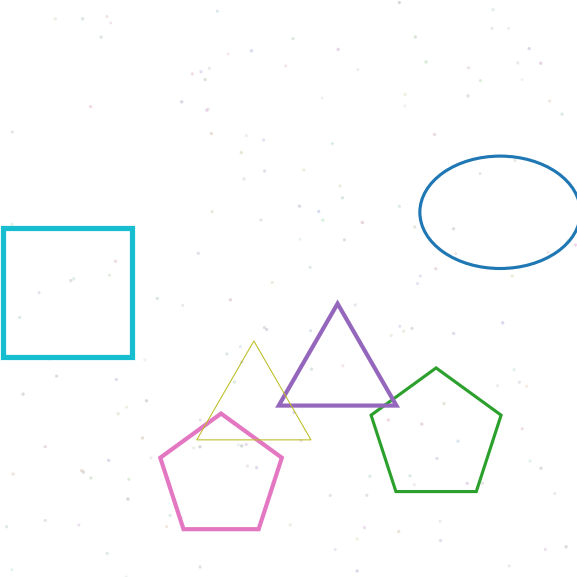[{"shape": "oval", "thickness": 1.5, "radius": 0.7, "center": [0.866, 0.632]}, {"shape": "pentagon", "thickness": 1.5, "radius": 0.59, "center": [0.755, 0.244]}, {"shape": "triangle", "thickness": 2, "radius": 0.59, "center": [0.585, 0.356]}, {"shape": "pentagon", "thickness": 2, "radius": 0.55, "center": [0.383, 0.172]}, {"shape": "triangle", "thickness": 0.5, "radius": 0.57, "center": [0.44, 0.295]}, {"shape": "square", "thickness": 2.5, "radius": 0.56, "center": [0.117, 0.493]}]